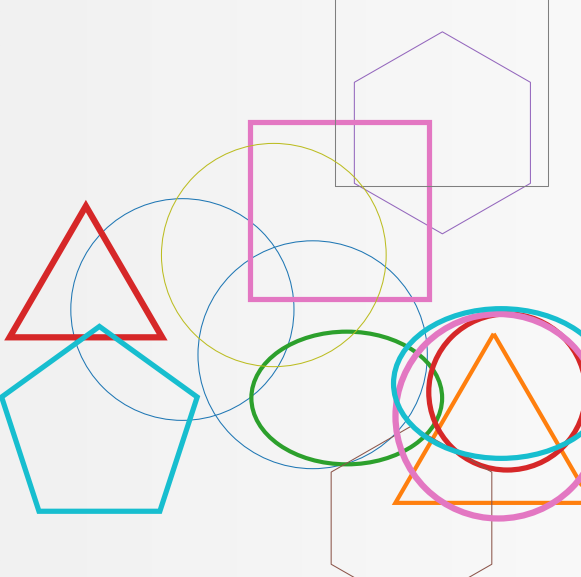[{"shape": "circle", "thickness": 0.5, "radius": 0.96, "center": [0.314, 0.463]}, {"shape": "circle", "thickness": 0.5, "radius": 0.99, "center": [0.538, 0.385]}, {"shape": "triangle", "thickness": 2, "radius": 0.98, "center": [0.849, 0.226]}, {"shape": "oval", "thickness": 2, "radius": 0.82, "center": [0.597, 0.31]}, {"shape": "circle", "thickness": 2.5, "radius": 0.68, "center": [0.873, 0.32]}, {"shape": "triangle", "thickness": 3, "radius": 0.76, "center": [0.148, 0.491]}, {"shape": "hexagon", "thickness": 0.5, "radius": 0.87, "center": [0.761, 0.769]}, {"shape": "hexagon", "thickness": 0.5, "radius": 0.8, "center": [0.708, 0.102]}, {"shape": "circle", "thickness": 3, "radius": 0.89, "center": [0.857, 0.278]}, {"shape": "square", "thickness": 2.5, "radius": 0.77, "center": [0.584, 0.634]}, {"shape": "square", "thickness": 0.5, "radius": 0.92, "center": [0.76, 0.861]}, {"shape": "circle", "thickness": 0.5, "radius": 0.97, "center": [0.471, 0.558]}, {"shape": "pentagon", "thickness": 2.5, "radius": 0.88, "center": [0.171, 0.257]}, {"shape": "oval", "thickness": 2.5, "radius": 0.93, "center": [0.862, 0.335]}]